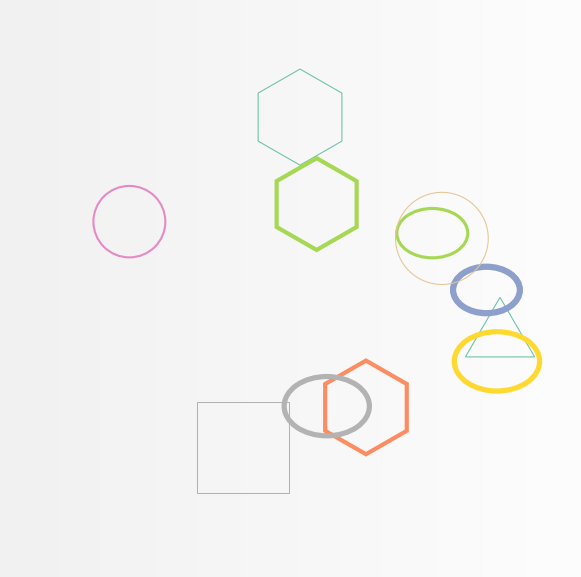[{"shape": "hexagon", "thickness": 0.5, "radius": 0.42, "center": [0.516, 0.796]}, {"shape": "triangle", "thickness": 0.5, "radius": 0.34, "center": [0.86, 0.415]}, {"shape": "hexagon", "thickness": 2, "radius": 0.41, "center": [0.63, 0.294]}, {"shape": "oval", "thickness": 3, "radius": 0.29, "center": [0.837, 0.497]}, {"shape": "circle", "thickness": 1, "radius": 0.31, "center": [0.223, 0.615]}, {"shape": "oval", "thickness": 1.5, "radius": 0.31, "center": [0.744, 0.595]}, {"shape": "hexagon", "thickness": 2, "radius": 0.4, "center": [0.545, 0.646]}, {"shape": "oval", "thickness": 2.5, "radius": 0.37, "center": [0.855, 0.373]}, {"shape": "circle", "thickness": 0.5, "radius": 0.4, "center": [0.76, 0.586]}, {"shape": "square", "thickness": 0.5, "radius": 0.4, "center": [0.419, 0.224]}, {"shape": "oval", "thickness": 2.5, "radius": 0.37, "center": [0.562, 0.296]}]